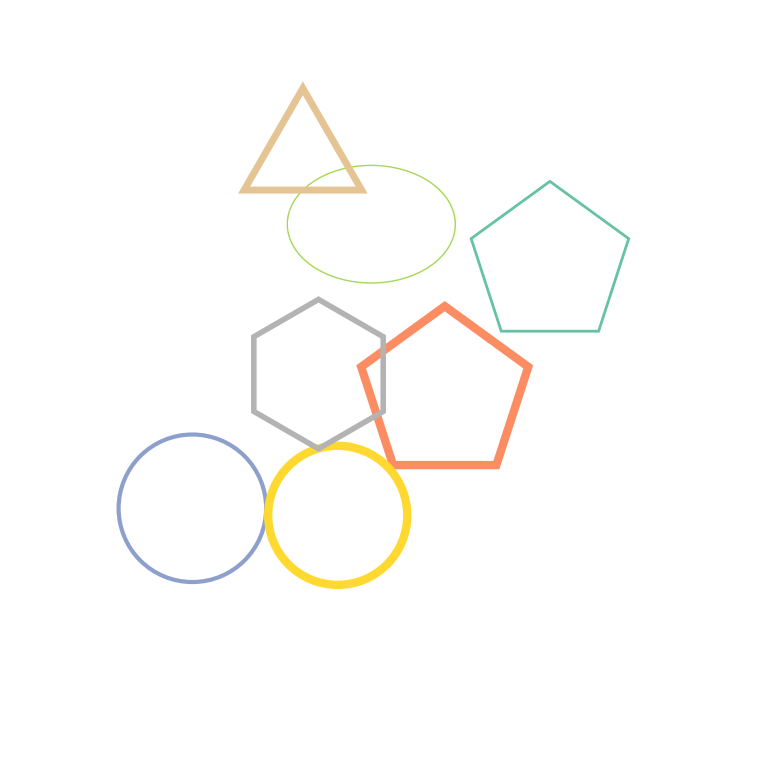[{"shape": "pentagon", "thickness": 1, "radius": 0.54, "center": [0.714, 0.657]}, {"shape": "pentagon", "thickness": 3, "radius": 0.57, "center": [0.578, 0.488]}, {"shape": "circle", "thickness": 1.5, "radius": 0.48, "center": [0.25, 0.34]}, {"shape": "oval", "thickness": 0.5, "radius": 0.55, "center": [0.482, 0.709]}, {"shape": "circle", "thickness": 3, "radius": 0.45, "center": [0.439, 0.331]}, {"shape": "triangle", "thickness": 2.5, "radius": 0.44, "center": [0.393, 0.797]}, {"shape": "hexagon", "thickness": 2, "radius": 0.49, "center": [0.414, 0.514]}]